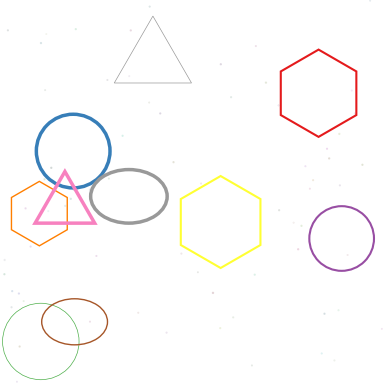[{"shape": "hexagon", "thickness": 1.5, "radius": 0.57, "center": [0.827, 0.758]}, {"shape": "circle", "thickness": 2.5, "radius": 0.48, "center": [0.19, 0.608]}, {"shape": "circle", "thickness": 0.5, "radius": 0.5, "center": [0.106, 0.113]}, {"shape": "circle", "thickness": 1.5, "radius": 0.42, "center": [0.887, 0.381]}, {"shape": "hexagon", "thickness": 1, "radius": 0.42, "center": [0.102, 0.445]}, {"shape": "hexagon", "thickness": 1.5, "radius": 0.6, "center": [0.573, 0.423]}, {"shape": "oval", "thickness": 1, "radius": 0.43, "center": [0.194, 0.164]}, {"shape": "triangle", "thickness": 2.5, "radius": 0.45, "center": [0.169, 0.465]}, {"shape": "oval", "thickness": 2.5, "radius": 0.5, "center": [0.335, 0.49]}, {"shape": "triangle", "thickness": 0.5, "radius": 0.58, "center": [0.397, 0.842]}]